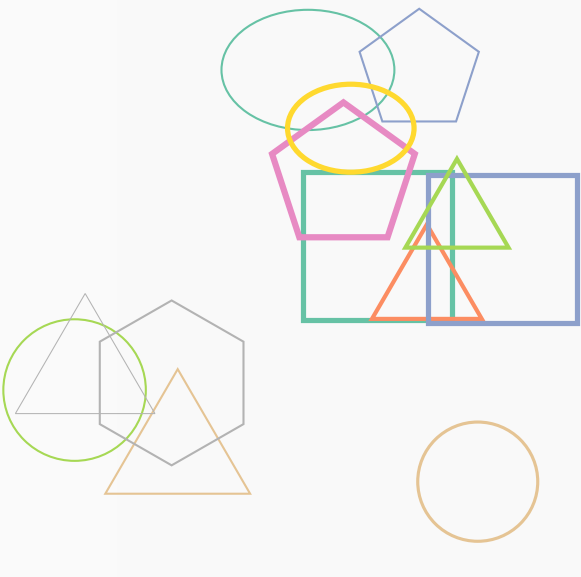[{"shape": "square", "thickness": 2.5, "radius": 0.64, "center": [0.65, 0.572]}, {"shape": "oval", "thickness": 1, "radius": 0.74, "center": [0.53, 0.878]}, {"shape": "triangle", "thickness": 2, "radius": 0.55, "center": [0.734, 0.501]}, {"shape": "pentagon", "thickness": 1, "radius": 0.54, "center": [0.721, 0.876]}, {"shape": "square", "thickness": 2.5, "radius": 0.64, "center": [0.864, 0.569]}, {"shape": "pentagon", "thickness": 3, "radius": 0.65, "center": [0.591, 0.693]}, {"shape": "circle", "thickness": 1, "radius": 0.61, "center": [0.128, 0.324]}, {"shape": "triangle", "thickness": 2, "radius": 0.51, "center": [0.786, 0.622]}, {"shape": "oval", "thickness": 2.5, "radius": 0.54, "center": [0.604, 0.777]}, {"shape": "circle", "thickness": 1.5, "radius": 0.52, "center": [0.822, 0.165]}, {"shape": "triangle", "thickness": 1, "radius": 0.72, "center": [0.306, 0.216]}, {"shape": "triangle", "thickness": 0.5, "radius": 0.69, "center": [0.147, 0.352]}, {"shape": "hexagon", "thickness": 1, "radius": 0.71, "center": [0.295, 0.336]}]